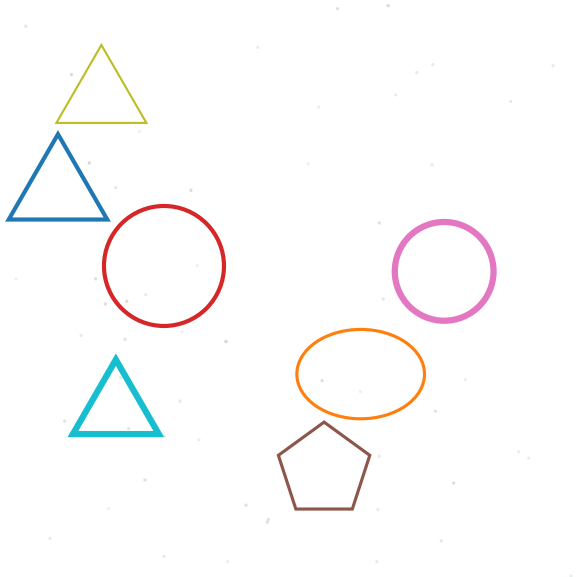[{"shape": "triangle", "thickness": 2, "radius": 0.49, "center": [0.1, 0.668]}, {"shape": "oval", "thickness": 1.5, "radius": 0.55, "center": [0.625, 0.351]}, {"shape": "circle", "thickness": 2, "radius": 0.52, "center": [0.284, 0.539]}, {"shape": "pentagon", "thickness": 1.5, "radius": 0.42, "center": [0.561, 0.185]}, {"shape": "circle", "thickness": 3, "radius": 0.43, "center": [0.769, 0.529]}, {"shape": "triangle", "thickness": 1, "radius": 0.45, "center": [0.176, 0.831]}, {"shape": "triangle", "thickness": 3, "radius": 0.43, "center": [0.201, 0.29]}]